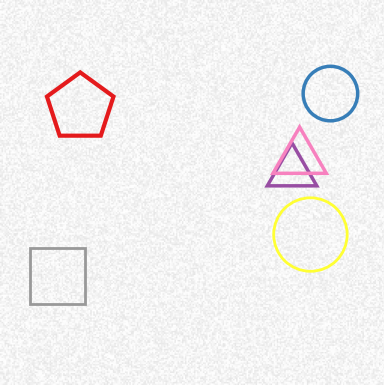[{"shape": "pentagon", "thickness": 3, "radius": 0.45, "center": [0.208, 0.721]}, {"shape": "circle", "thickness": 2.5, "radius": 0.35, "center": [0.858, 0.757]}, {"shape": "triangle", "thickness": 2.5, "radius": 0.37, "center": [0.759, 0.554]}, {"shape": "circle", "thickness": 2, "radius": 0.48, "center": [0.806, 0.391]}, {"shape": "triangle", "thickness": 2.5, "radius": 0.4, "center": [0.778, 0.59]}, {"shape": "square", "thickness": 2, "radius": 0.36, "center": [0.15, 0.283]}]